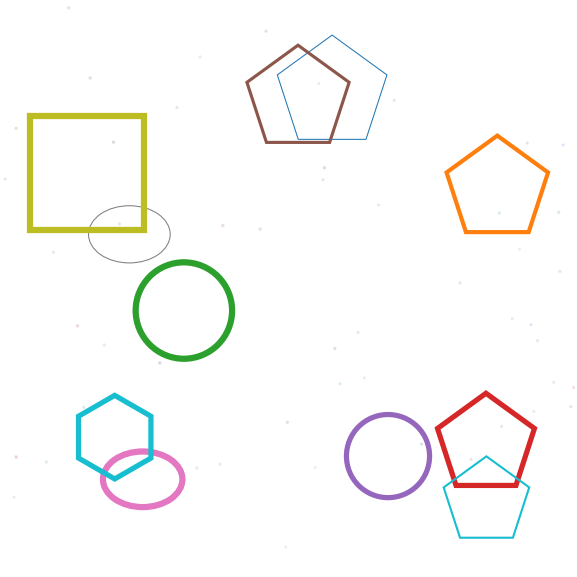[{"shape": "pentagon", "thickness": 0.5, "radius": 0.5, "center": [0.575, 0.839]}, {"shape": "pentagon", "thickness": 2, "radius": 0.46, "center": [0.861, 0.672]}, {"shape": "circle", "thickness": 3, "radius": 0.42, "center": [0.318, 0.461]}, {"shape": "pentagon", "thickness": 2.5, "radius": 0.44, "center": [0.842, 0.23]}, {"shape": "circle", "thickness": 2.5, "radius": 0.36, "center": [0.672, 0.209]}, {"shape": "pentagon", "thickness": 1.5, "radius": 0.47, "center": [0.516, 0.828]}, {"shape": "oval", "thickness": 3, "radius": 0.34, "center": [0.247, 0.169]}, {"shape": "oval", "thickness": 0.5, "radius": 0.35, "center": [0.224, 0.593]}, {"shape": "square", "thickness": 3, "radius": 0.49, "center": [0.151, 0.7]}, {"shape": "pentagon", "thickness": 1, "radius": 0.39, "center": [0.842, 0.131]}, {"shape": "hexagon", "thickness": 2.5, "radius": 0.36, "center": [0.199, 0.242]}]